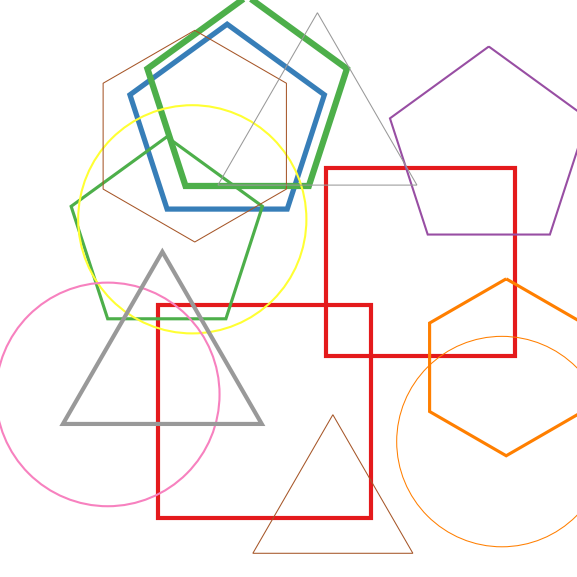[{"shape": "square", "thickness": 2, "radius": 0.81, "center": [0.728, 0.545]}, {"shape": "square", "thickness": 2, "radius": 0.92, "center": [0.458, 0.287]}, {"shape": "pentagon", "thickness": 2.5, "radius": 0.88, "center": [0.393, 0.78]}, {"shape": "pentagon", "thickness": 1.5, "radius": 0.87, "center": [0.289, 0.588]}, {"shape": "pentagon", "thickness": 3, "radius": 0.91, "center": [0.428, 0.824]}, {"shape": "pentagon", "thickness": 1, "radius": 0.9, "center": [0.846, 0.739]}, {"shape": "hexagon", "thickness": 1.5, "radius": 0.77, "center": [0.877, 0.363]}, {"shape": "circle", "thickness": 0.5, "radius": 0.91, "center": [0.869, 0.235]}, {"shape": "circle", "thickness": 1, "radius": 0.99, "center": [0.333, 0.619]}, {"shape": "triangle", "thickness": 0.5, "radius": 0.8, "center": [0.576, 0.121]}, {"shape": "hexagon", "thickness": 0.5, "radius": 0.92, "center": [0.337, 0.763]}, {"shape": "circle", "thickness": 1, "radius": 0.97, "center": [0.187, 0.316]}, {"shape": "triangle", "thickness": 2, "radius": 0.99, "center": [0.281, 0.364]}, {"shape": "triangle", "thickness": 0.5, "radius": 0.99, "center": [0.55, 0.778]}]